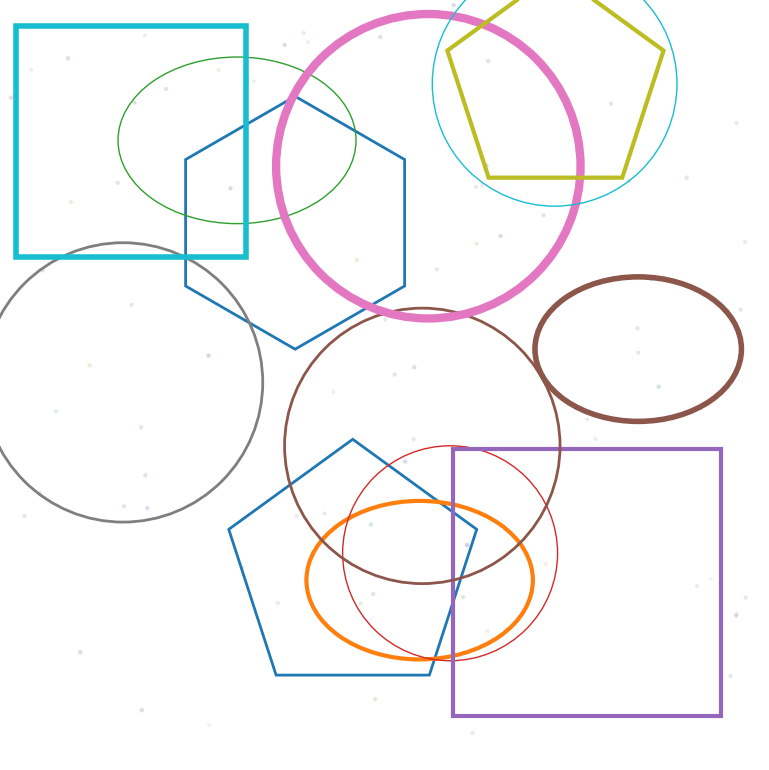[{"shape": "pentagon", "thickness": 1, "radius": 0.85, "center": [0.458, 0.26]}, {"shape": "hexagon", "thickness": 1, "radius": 0.82, "center": [0.383, 0.711]}, {"shape": "oval", "thickness": 1.5, "radius": 0.74, "center": [0.545, 0.247]}, {"shape": "oval", "thickness": 0.5, "radius": 0.77, "center": [0.308, 0.818]}, {"shape": "circle", "thickness": 0.5, "radius": 0.7, "center": [0.585, 0.282]}, {"shape": "square", "thickness": 1.5, "radius": 0.87, "center": [0.762, 0.243]}, {"shape": "circle", "thickness": 1, "radius": 0.89, "center": [0.548, 0.421]}, {"shape": "oval", "thickness": 2, "radius": 0.67, "center": [0.829, 0.547]}, {"shape": "circle", "thickness": 3, "radius": 0.99, "center": [0.556, 0.784]}, {"shape": "circle", "thickness": 1, "radius": 0.91, "center": [0.16, 0.503]}, {"shape": "pentagon", "thickness": 1.5, "radius": 0.74, "center": [0.721, 0.889]}, {"shape": "circle", "thickness": 0.5, "radius": 0.79, "center": [0.72, 0.891]}, {"shape": "square", "thickness": 2, "radius": 0.75, "center": [0.17, 0.817]}]